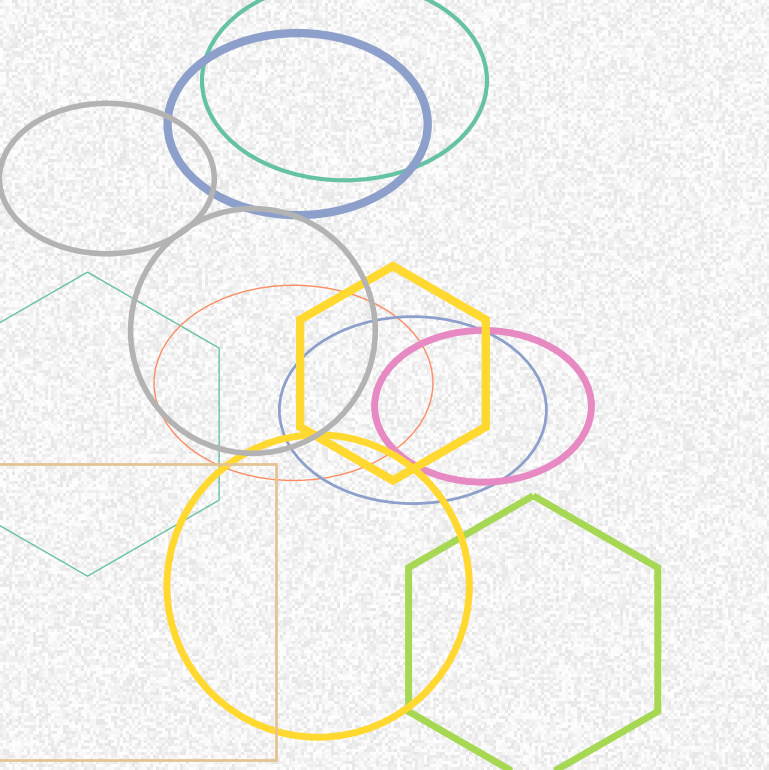[{"shape": "hexagon", "thickness": 0.5, "radius": 0.99, "center": [0.114, 0.449]}, {"shape": "oval", "thickness": 1.5, "radius": 0.93, "center": [0.447, 0.895]}, {"shape": "oval", "thickness": 0.5, "radius": 0.91, "center": [0.381, 0.503]}, {"shape": "oval", "thickness": 3, "radius": 0.84, "center": [0.387, 0.839]}, {"shape": "oval", "thickness": 1, "radius": 0.87, "center": [0.536, 0.467]}, {"shape": "oval", "thickness": 2.5, "radius": 0.7, "center": [0.627, 0.472]}, {"shape": "hexagon", "thickness": 2.5, "radius": 0.93, "center": [0.692, 0.169]}, {"shape": "circle", "thickness": 2.5, "radius": 0.98, "center": [0.413, 0.239]}, {"shape": "hexagon", "thickness": 3, "radius": 0.7, "center": [0.51, 0.515]}, {"shape": "square", "thickness": 1, "radius": 0.96, "center": [0.167, 0.205]}, {"shape": "oval", "thickness": 2, "radius": 0.7, "center": [0.139, 0.768]}, {"shape": "circle", "thickness": 2, "radius": 0.79, "center": [0.328, 0.57]}]